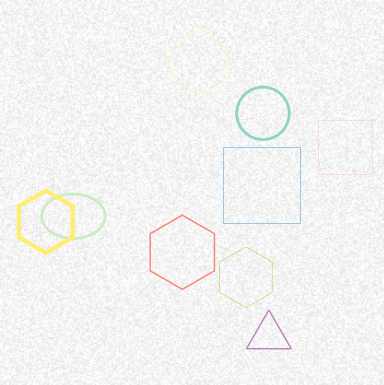[{"shape": "circle", "thickness": 2, "radius": 0.34, "center": [0.683, 0.706]}, {"shape": "pentagon", "thickness": 0.5, "radius": 0.45, "center": [0.516, 0.837]}, {"shape": "hexagon", "thickness": 1, "radius": 0.48, "center": [0.474, 0.345]}, {"shape": "square", "thickness": 0.5, "radius": 0.5, "center": [0.679, 0.52]}, {"shape": "hexagon", "thickness": 0.5, "radius": 0.39, "center": [0.639, 0.28]}, {"shape": "square", "thickness": 0.5, "radius": 0.35, "center": [0.896, 0.618]}, {"shape": "triangle", "thickness": 1, "radius": 0.34, "center": [0.698, 0.128]}, {"shape": "oval", "thickness": 2, "radius": 0.41, "center": [0.191, 0.438]}, {"shape": "hexagon", "thickness": 3, "radius": 0.4, "center": [0.119, 0.424]}]